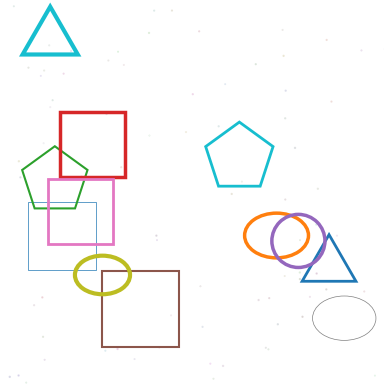[{"shape": "triangle", "thickness": 2, "radius": 0.4, "center": [0.855, 0.31]}, {"shape": "square", "thickness": 0.5, "radius": 0.44, "center": [0.16, 0.387]}, {"shape": "oval", "thickness": 2.5, "radius": 0.41, "center": [0.718, 0.388]}, {"shape": "pentagon", "thickness": 1.5, "radius": 0.45, "center": [0.142, 0.531]}, {"shape": "square", "thickness": 2.5, "radius": 0.42, "center": [0.24, 0.624]}, {"shape": "circle", "thickness": 2.5, "radius": 0.34, "center": [0.775, 0.374]}, {"shape": "square", "thickness": 1.5, "radius": 0.5, "center": [0.365, 0.197]}, {"shape": "square", "thickness": 2, "radius": 0.42, "center": [0.21, 0.451]}, {"shape": "oval", "thickness": 0.5, "radius": 0.41, "center": [0.894, 0.174]}, {"shape": "oval", "thickness": 3, "radius": 0.36, "center": [0.266, 0.286]}, {"shape": "pentagon", "thickness": 2, "radius": 0.46, "center": [0.622, 0.591]}, {"shape": "triangle", "thickness": 3, "radius": 0.41, "center": [0.13, 0.9]}]